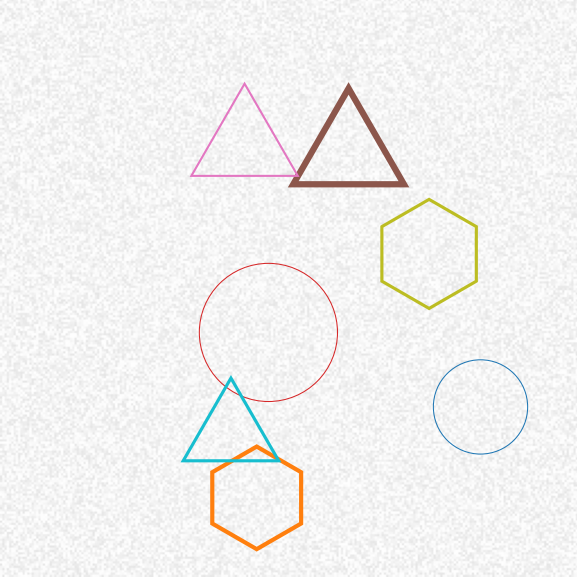[{"shape": "circle", "thickness": 0.5, "radius": 0.41, "center": [0.832, 0.294]}, {"shape": "hexagon", "thickness": 2, "radius": 0.44, "center": [0.445, 0.137]}, {"shape": "circle", "thickness": 0.5, "radius": 0.6, "center": [0.465, 0.423]}, {"shape": "triangle", "thickness": 3, "radius": 0.55, "center": [0.604, 0.735]}, {"shape": "triangle", "thickness": 1, "radius": 0.53, "center": [0.424, 0.748]}, {"shape": "hexagon", "thickness": 1.5, "radius": 0.47, "center": [0.743, 0.559]}, {"shape": "triangle", "thickness": 1.5, "radius": 0.48, "center": [0.4, 0.249]}]